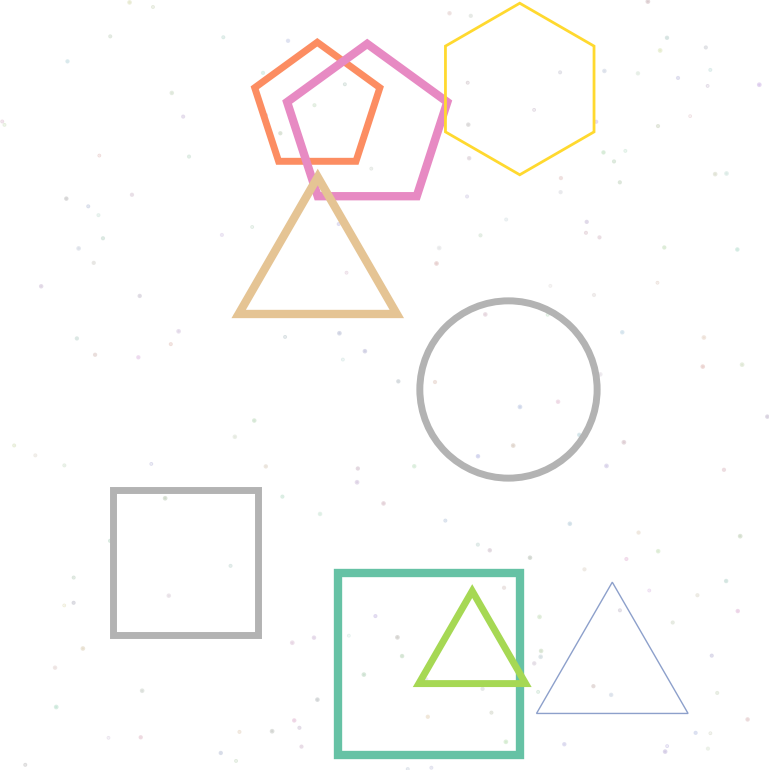[{"shape": "square", "thickness": 3, "radius": 0.59, "center": [0.557, 0.138]}, {"shape": "pentagon", "thickness": 2.5, "radius": 0.43, "center": [0.412, 0.86]}, {"shape": "triangle", "thickness": 0.5, "radius": 0.57, "center": [0.795, 0.13]}, {"shape": "pentagon", "thickness": 3, "radius": 0.55, "center": [0.477, 0.834]}, {"shape": "triangle", "thickness": 2.5, "radius": 0.4, "center": [0.613, 0.152]}, {"shape": "hexagon", "thickness": 1, "radius": 0.56, "center": [0.675, 0.884]}, {"shape": "triangle", "thickness": 3, "radius": 0.59, "center": [0.413, 0.652]}, {"shape": "circle", "thickness": 2.5, "radius": 0.58, "center": [0.66, 0.494]}, {"shape": "square", "thickness": 2.5, "radius": 0.47, "center": [0.241, 0.27]}]